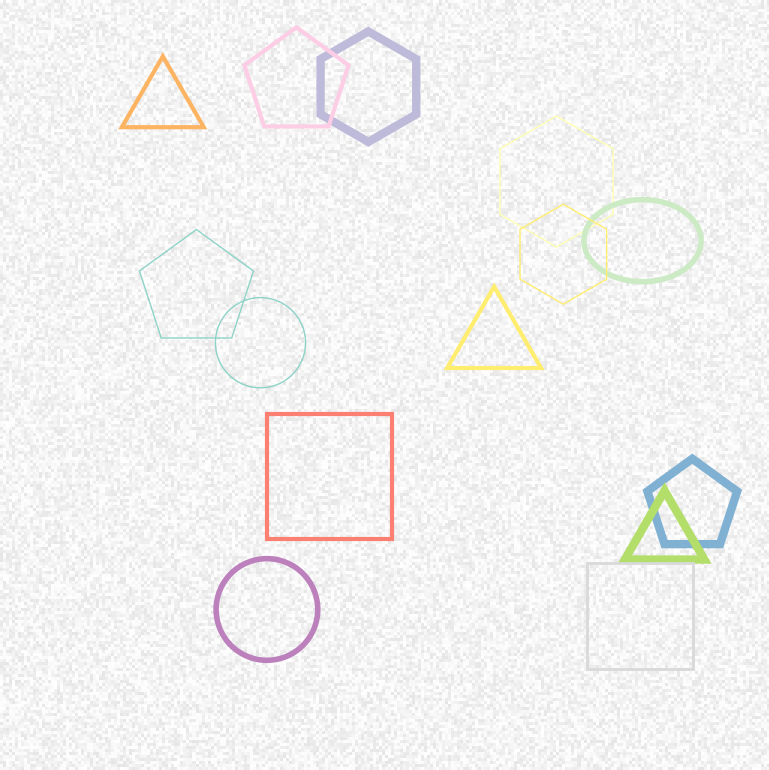[{"shape": "circle", "thickness": 0.5, "radius": 0.29, "center": [0.338, 0.555]}, {"shape": "pentagon", "thickness": 0.5, "radius": 0.39, "center": [0.255, 0.624]}, {"shape": "hexagon", "thickness": 0.5, "radius": 0.43, "center": [0.723, 0.764]}, {"shape": "hexagon", "thickness": 3, "radius": 0.36, "center": [0.478, 0.887]}, {"shape": "square", "thickness": 1.5, "radius": 0.41, "center": [0.428, 0.381]}, {"shape": "pentagon", "thickness": 3, "radius": 0.31, "center": [0.899, 0.343]}, {"shape": "triangle", "thickness": 1.5, "radius": 0.31, "center": [0.211, 0.865]}, {"shape": "triangle", "thickness": 3, "radius": 0.3, "center": [0.863, 0.303]}, {"shape": "pentagon", "thickness": 1.5, "radius": 0.36, "center": [0.385, 0.893]}, {"shape": "square", "thickness": 1, "radius": 0.34, "center": [0.831, 0.2]}, {"shape": "circle", "thickness": 2, "radius": 0.33, "center": [0.347, 0.208]}, {"shape": "oval", "thickness": 2, "radius": 0.38, "center": [0.834, 0.687]}, {"shape": "triangle", "thickness": 1.5, "radius": 0.35, "center": [0.642, 0.557]}, {"shape": "hexagon", "thickness": 0.5, "radius": 0.32, "center": [0.732, 0.67]}]